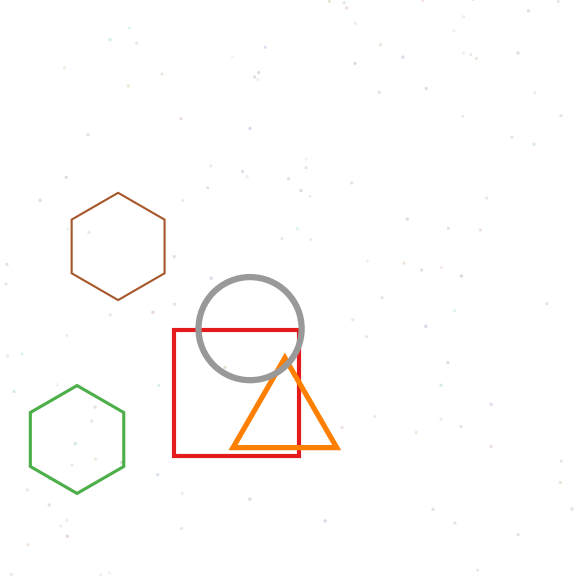[{"shape": "square", "thickness": 2, "radius": 0.54, "center": [0.41, 0.319]}, {"shape": "hexagon", "thickness": 1.5, "radius": 0.47, "center": [0.133, 0.238]}, {"shape": "triangle", "thickness": 2.5, "radius": 0.52, "center": [0.493, 0.276]}, {"shape": "hexagon", "thickness": 1, "radius": 0.46, "center": [0.205, 0.572]}, {"shape": "circle", "thickness": 3, "radius": 0.45, "center": [0.433, 0.43]}]